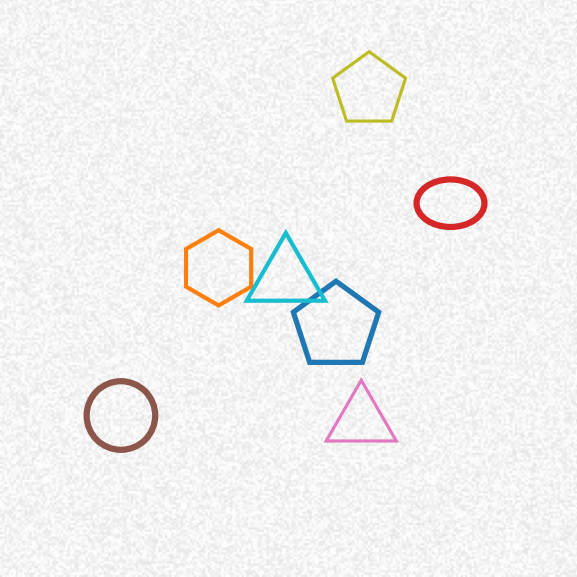[{"shape": "pentagon", "thickness": 2.5, "radius": 0.39, "center": [0.582, 0.435]}, {"shape": "hexagon", "thickness": 2, "radius": 0.33, "center": [0.379, 0.535]}, {"shape": "oval", "thickness": 3, "radius": 0.29, "center": [0.78, 0.647]}, {"shape": "circle", "thickness": 3, "radius": 0.3, "center": [0.209, 0.28]}, {"shape": "triangle", "thickness": 1.5, "radius": 0.35, "center": [0.626, 0.271]}, {"shape": "pentagon", "thickness": 1.5, "radius": 0.33, "center": [0.639, 0.843]}, {"shape": "triangle", "thickness": 2, "radius": 0.39, "center": [0.495, 0.518]}]